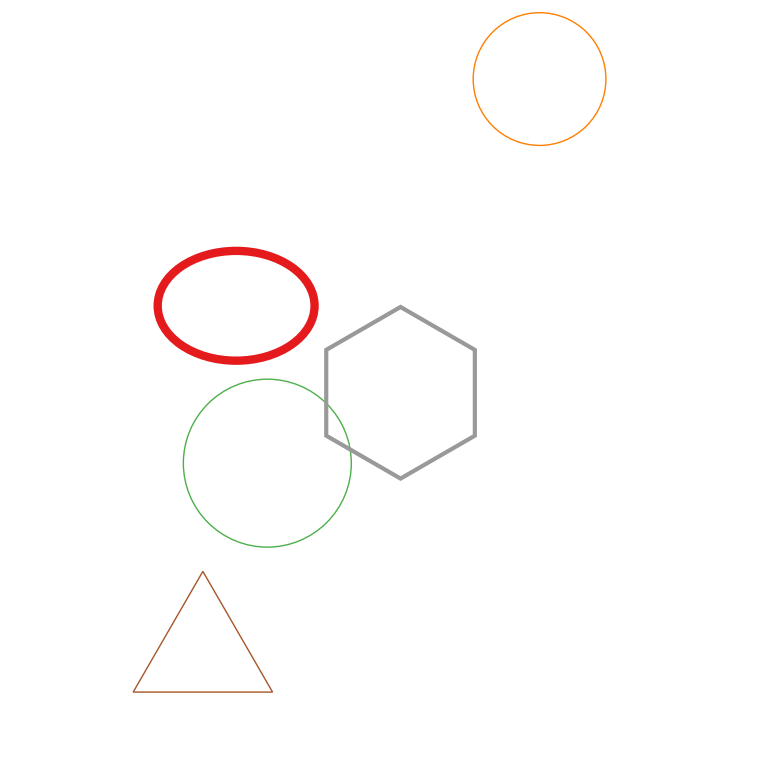[{"shape": "oval", "thickness": 3, "radius": 0.51, "center": [0.307, 0.603]}, {"shape": "circle", "thickness": 0.5, "radius": 0.55, "center": [0.347, 0.398]}, {"shape": "circle", "thickness": 0.5, "radius": 0.43, "center": [0.701, 0.897]}, {"shape": "triangle", "thickness": 0.5, "radius": 0.52, "center": [0.263, 0.153]}, {"shape": "hexagon", "thickness": 1.5, "radius": 0.56, "center": [0.52, 0.49]}]